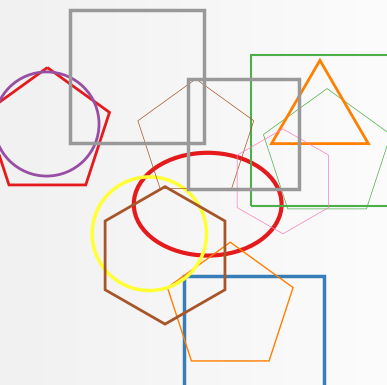[{"shape": "pentagon", "thickness": 2, "radius": 0.84, "center": [0.122, 0.656]}, {"shape": "oval", "thickness": 3, "radius": 0.95, "center": [0.536, 0.47]}, {"shape": "square", "thickness": 2.5, "radius": 0.9, "center": [0.656, 0.103]}, {"shape": "square", "thickness": 1.5, "radius": 0.98, "center": [0.842, 0.662]}, {"shape": "pentagon", "thickness": 0.5, "radius": 0.86, "center": [0.844, 0.597]}, {"shape": "circle", "thickness": 2, "radius": 0.68, "center": [0.12, 0.678]}, {"shape": "triangle", "thickness": 2, "radius": 0.72, "center": [0.826, 0.699]}, {"shape": "pentagon", "thickness": 1, "radius": 0.85, "center": [0.594, 0.2]}, {"shape": "circle", "thickness": 2.5, "radius": 0.74, "center": [0.385, 0.393]}, {"shape": "pentagon", "thickness": 0.5, "radius": 0.79, "center": [0.505, 0.638]}, {"shape": "hexagon", "thickness": 2, "radius": 0.89, "center": [0.426, 0.337]}, {"shape": "hexagon", "thickness": 0.5, "radius": 0.68, "center": [0.73, 0.529]}, {"shape": "square", "thickness": 2.5, "radius": 0.71, "center": [0.629, 0.651]}, {"shape": "square", "thickness": 2.5, "radius": 0.86, "center": [0.353, 0.801]}]